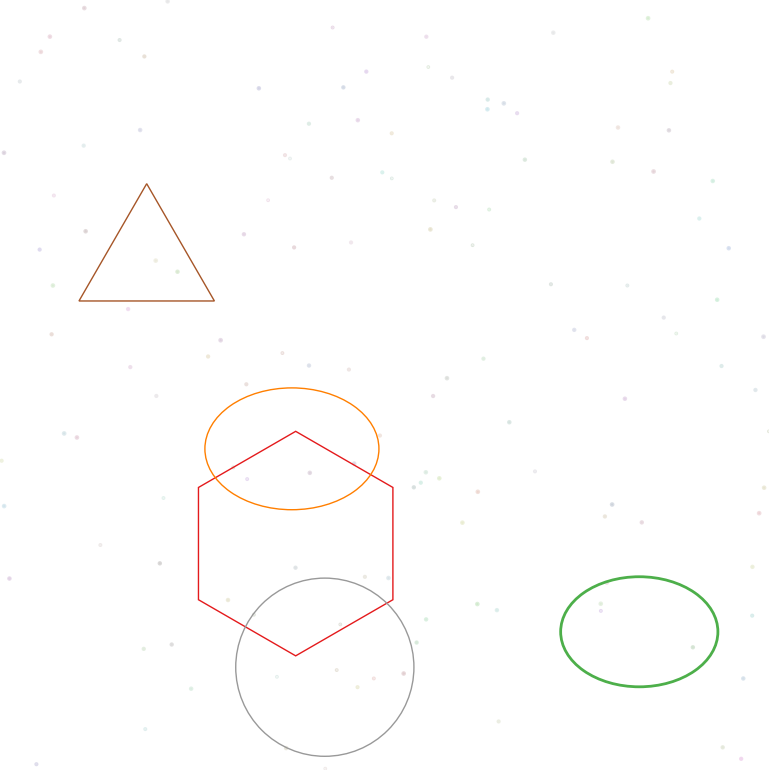[{"shape": "hexagon", "thickness": 0.5, "radius": 0.73, "center": [0.384, 0.294]}, {"shape": "oval", "thickness": 1, "radius": 0.51, "center": [0.83, 0.18]}, {"shape": "oval", "thickness": 0.5, "radius": 0.57, "center": [0.379, 0.417]}, {"shape": "triangle", "thickness": 0.5, "radius": 0.51, "center": [0.191, 0.66]}, {"shape": "circle", "thickness": 0.5, "radius": 0.58, "center": [0.422, 0.133]}]